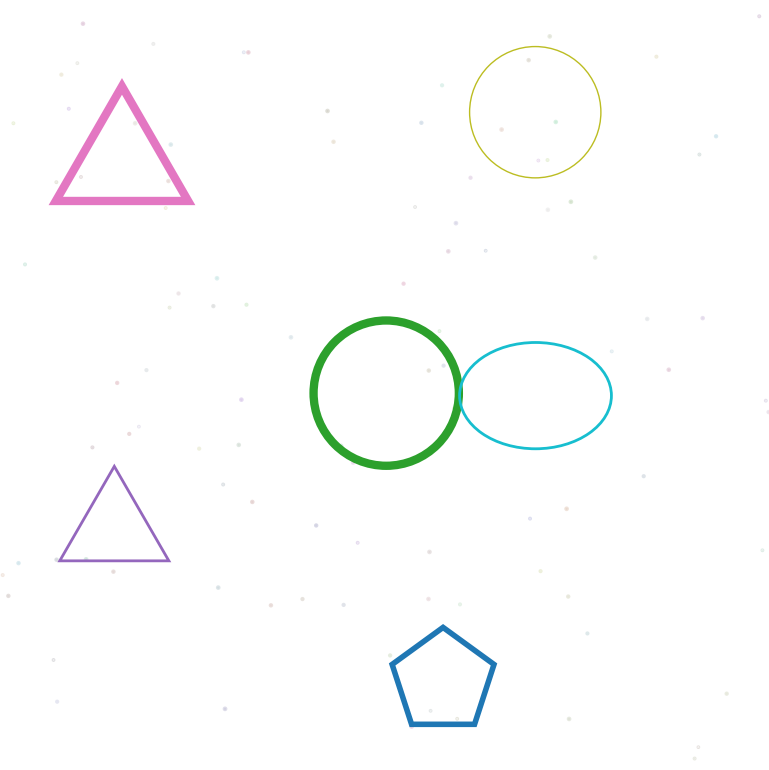[{"shape": "pentagon", "thickness": 2, "radius": 0.35, "center": [0.575, 0.116]}, {"shape": "circle", "thickness": 3, "radius": 0.47, "center": [0.502, 0.489]}, {"shape": "triangle", "thickness": 1, "radius": 0.41, "center": [0.148, 0.313]}, {"shape": "triangle", "thickness": 3, "radius": 0.5, "center": [0.158, 0.789]}, {"shape": "circle", "thickness": 0.5, "radius": 0.43, "center": [0.695, 0.854]}, {"shape": "oval", "thickness": 1, "radius": 0.49, "center": [0.695, 0.486]}]